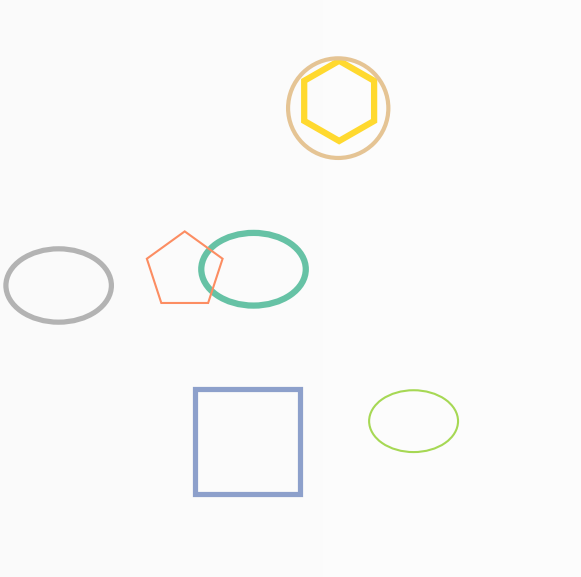[{"shape": "oval", "thickness": 3, "radius": 0.45, "center": [0.436, 0.533]}, {"shape": "pentagon", "thickness": 1, "radius": 0.34, "center": [0.318, 0.53]}, {"shape": "square", "thickness": 2.5, "radius": 0.45, "center": [0.426, 0.234]}, {"shape": "oval", "thickness": 1, "radius": 0.38, "center": [0.712, 0.27]}, {"shape": "hexagon", "thickness": 3, "radius": 0.35, "center": [0.583, 0.824]}, {"shape": "circle", "thickness": 2, "radius": 0.43, "center": [0.582, 0.812]}, {"shape": "oval", "thickness": 2.5, "radius": 0.45, "center": [0.101, 0.505]}]